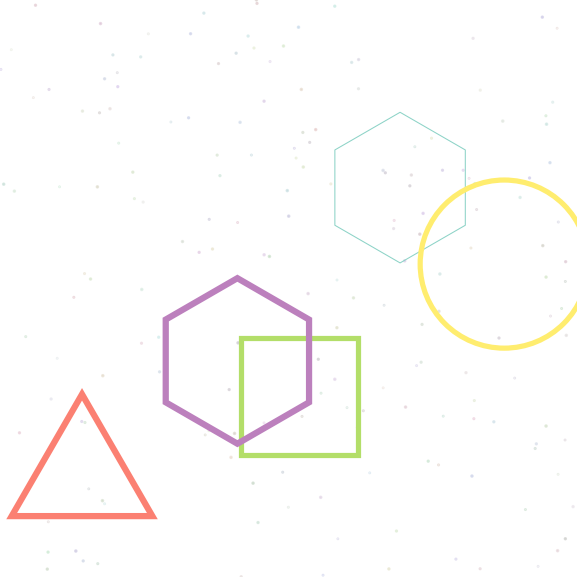[{"shape": "hexagon", "thickness": 0.5, "radius": 0.65, "center": [0.693, 0.674]}, {"shape": "triangle", "thickness": 3, "radius": 0.7, "center": [0.142, 0.176]}, {"shape": "square", "thickness": 2.5, "radius": 0.51, "center": [0.518, 0.313]}, {"shape": "hexagon", "thickness": 3, "radius": 0.72, "center": [0.411, 0.374]}, {"shape": "circle", "thickness": 2.5, "radius": 0.73, "center": [0.873, 0.542]}]